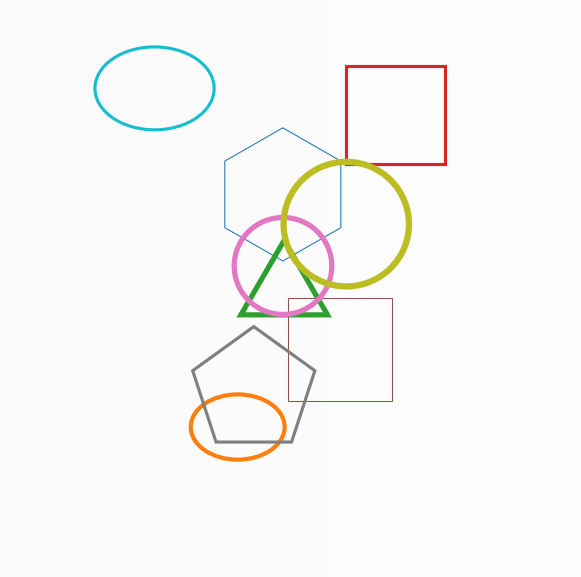[{"shape": "hexagon", "thickness": 0.5, "radius": 0.58, "center": [0.487, 0.663]}, {"shape": "oval", "thickness": 2, "radius": 0.4, "center": [0.409, 0.26]}, {"shape": "triangle", "thickness": 2.5, "radius": 0.43, "center": [0.489, 0.497]}, {"shape": "square", "thickness": 1.5, "radius": 0.42, "center": [0.68, 0.8]}, {"shape": "square", "thickness": 0.5, "radius": 0.45, "center": [0.585, 0.394]}, {"shape": "circle", "thickness": 2.5, "radius": 0.42, "center": [0.487, 0.539]}, {"shape": "pentagon", "thickness": 1.5, "radius": 0.55, "center": [0.437, 0.323]}, {"shape": "circle", "thickness": 3, "radius": 0.54, "center": [0.596, 0.611]}, {"shape": "oval", "thickness": 1.5, "radius": 0.51, "center": [0.266, 0.846]}]